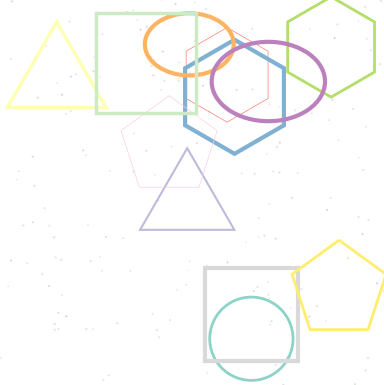[{"shape": "circle", "thickness": 2, "radius": 0.54, "center": [0.653, 0.12]}, {"shape": "triangle", "thickness": 2.5, "radius": 0.74, "center": [0.147, 0.794]}, {"shape": "triangle", "thickness": 1.5, "radius": 0.71, "center": [0.486, 0.474]}, {"shape": "hexagon", "thickness": 0.5, "radius": 0.61, "center": [0.59, 0.806]}, {"shape": "hexagon", "thickness": 3, "radius": 0.74, "center": [0.609, 0.749]}, {"shape": "oval", "thickness": 3, "radius": 0.58, "center": [0.492, 0.885]}, {"shape": "hexagon", "thickness": 2, "radius": 0.65, "center": [0.86, 0.878]}, {"shape": "pentagon", "thickness": 0.5, "radius": 0.66, "center": [0.439, 0.62]}, {"shape": "square", "thickness": 3, "radius": 0.6, "center": [0.654, 0.183]}, {"shape": "oval", "thickness": 3, "radius": 0.74, "center": [0.697, 0.788]}, {"shape": "square", "thickness": 2.5, "radius": 0.65, "center": [0.378, 0.837]}, {"shape": "pentagon", "thickness": 2, "radius": 0.64, "center": [0.881, 0.248]}]